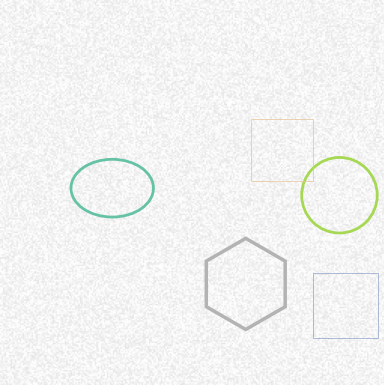[{"shape": "oval", "thickness": 2, "radius": 0.54, "center": [0.291, 0.511]}, {"shape": "square", "thickness": 0.5, "radius": 0.42, "center": [0.897, 0.207]}, {"shape": "circle", "thickness": 2, "radius": 0.49, "center": [0.882, 0.493]}, {"shape": "square", "thickness": 0.5, "radius": 0.4, "center": [0.732, 0.61]}, {"shape": "hexagon", "thickness": 2.5, "radius": 0.59, "center": [0.638, 0.263]}]